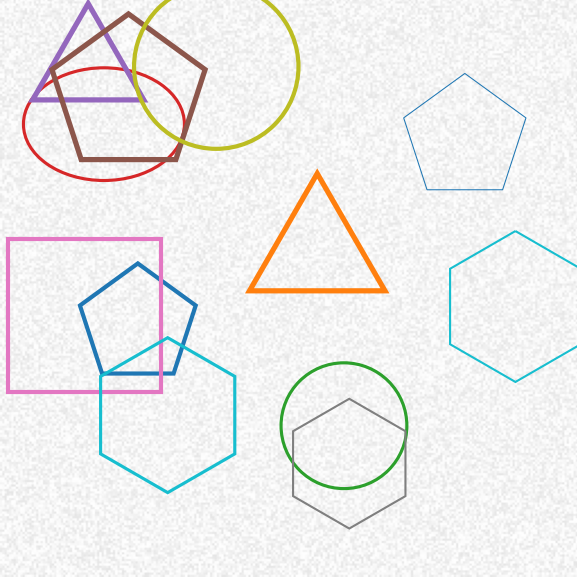[{"shape": "pentagon", "thickness": 0.5, "radius": 0.56, "center": [0.805, 0.761]}, {"shape": "pentagon", "thickness": 2, "radius": 0.53, "center": [0.239, 0.438]}, {"shape": "triangle", "thickness": 2.5, "radius": 0.68, "center": [0.549, 0.563]}, {"shape": "circle", "thickness": 1.5, "radius": 0.54, "center": [0.596, 0.262]}, {"shape": "oval", "thickness": 1.5, "radius": 0.7, "center": [0.18, 0.784]}, {"shape": "triangle", "thickness": 2.5, "radius": 0.56, "center": [0.153, 0.882]}, {"shape": "pentagon", "thickness": 2.5, "radius": 0.7, "center": [0.223, 0.836]}, {"shape": "square", "thickness": 2, "radius": 0.66, "center": [0.147, 0.453]}, {"shape": "hexagon", "thickness": 1, "radius": 0.56, "center": [0.605, 0.196]}, {"shape": "circle", "thickness": 2, "radius": 0.71, "center": [0.374, 0.884]}, {"shape": "hexagon", "thickness": 1.5, "radius": 0.67, "center": [0.29, 0.28]}, {"shape": "hexagon", "thickness": 1, "radius": 0.65, "center": [0.893, 0.468]}]